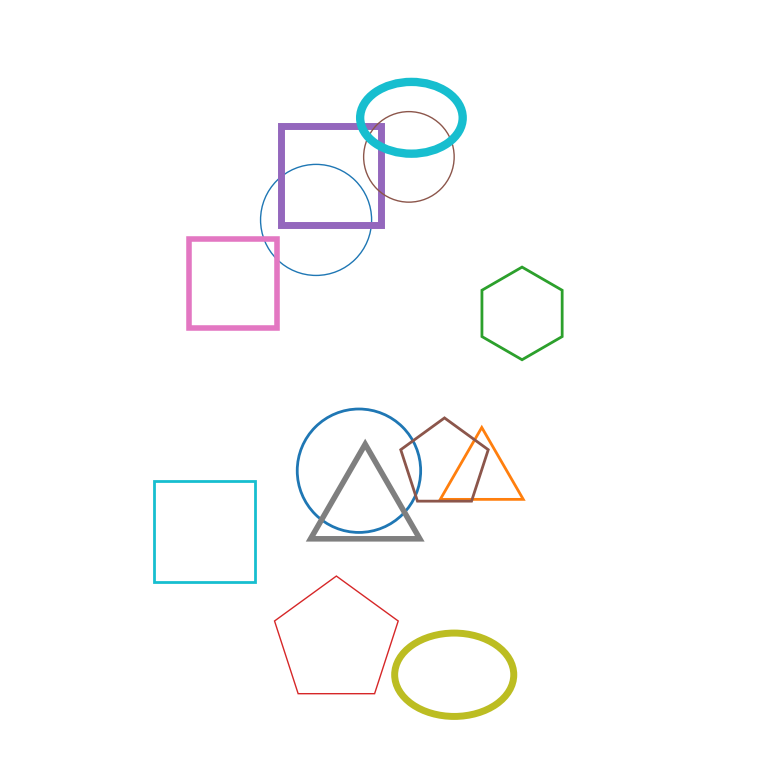[{"shape": "circle", "thickness": 0.5, "radius": 0.36, "center": [0.41, 0.714]}, {"shape": "circle", "thickness": 1, "radius": 0.4, "center": [0.466, 0.389]}, {"shape": "triangle", "thickness": 1, "radius": 0.31, "center": [0.626, 0.383]}, {"shape": "hexagon", "thickness": 1, "radius": 0.3, "center": [0.678, 0.593]}, {"shape": "pentagon", "thickness": 0.5, "radius": 0.42, "center": [0.437, 0.167]}, {"shape": "square", "thickness": 2.5, "radius": 0.32, "center": [0.43, 0.772]}, {"shape": "pentagon", "thickness": 1, "radius": 0.3, "center": [0.577, 0.397]}, {"shape": "circle", "thickness": 0.5, "radius": 0.29, "center": [0.531, 0.796]}, {"shape": "square", "thickness": 2, "radius": 0.29, "center": [0.303, 0.632]}, {"shape": "triangle", "thickness": 2, "radius": 0.41, "center": [0.474, 0.341]}, {"shape": "oval", "thickness": 2.5, "radius": 0.39, "center": [0.59, 0.124]}, {"shape": "square", "thickness": 1, "radius": 0.33, "center": [0.265, 0.31]}, {"shape": "oval", "thickness": 3, "radius": 0.33, "center": [0.534, 0.847]}]